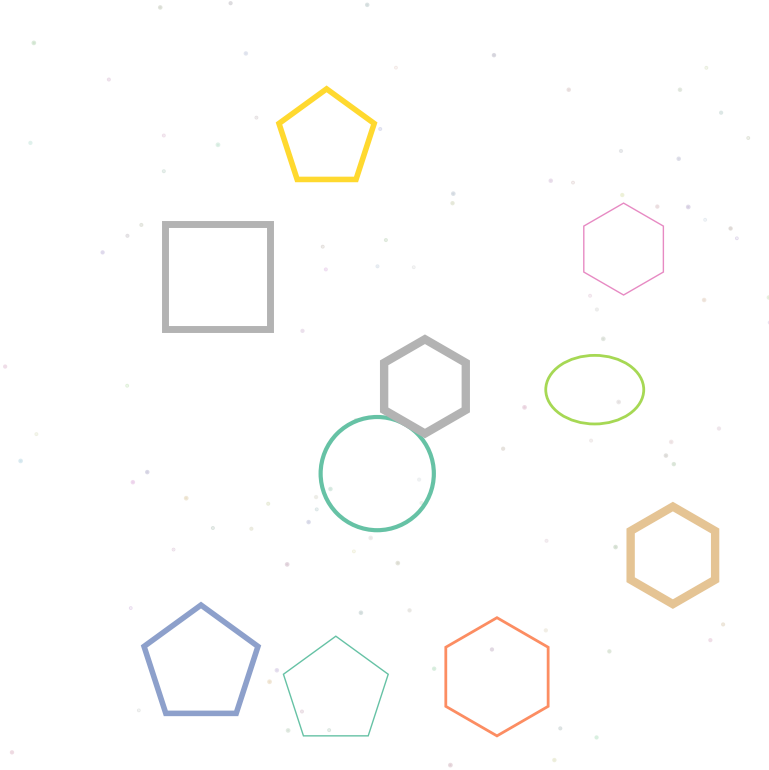[{"shape": "circle", "thickness": 1.5, "radius": 0.37, "center": [0.49, 0.385]}, {"shape": "pentagon", "thickness": 0.5, "radius": 0.36, "center": [0.436, 0.102]}, {"shape": "hexagon", "thickness": 1, "radius": 0.38, "center": [0.645, 0.121]}, {"shape": "pentagon", "thickness": 2, "radius": 0.39, "center": [0.261, 0.136]}, {"shape": "hexagon", "thickness": 0.5, "radius": 0.3, "center": [0.81, 0.677]}, {"shape": "oval", "thickness": 1, "radius": 0.32, "center": [0.772, 0.494]}, {"shape": "pentagon", "thickness": 2, "radius": 0.33, "center": [0.424, 0.82]}, {"shape": "hexagon", "thickness": 3, "radius": 0.32, "center": [0.874, 0.279]}, {"shape": "square", "thickness": 2.5, "radius": 0.34, "center": [0.282, 0.641]}, {"shape": "hexagon", "thickness": 3, "radius": 0.31, "center": [0.552, 0.498]}]